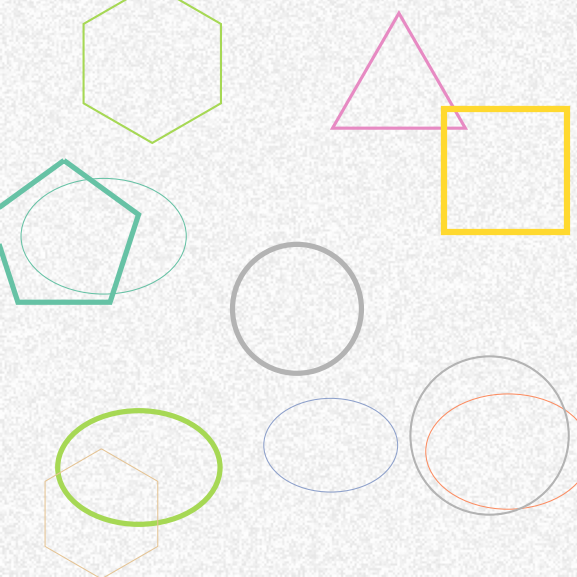[{"shape": "pentagon", "thickness": 2.5, "radius": 0.68, "center": [0.111, 0.586]}, {"shape": "oval", "thickness": 0.5, "radius": 0.72, "center": [0.179, 0.59]}, {"shape": "oval", "thickness": 0.5, "radius": 0.71, "center": [0.88, 0.217]}, {"shape": "oval", "thickness": 0.5, "radius": 0.58, "center": [0.573, 0.228]}, {"shape": "triangle", "thickness": 1.5, "radius": 0.66, "center": [0.691, 0.844]}, {"shape": "hexagon", "thickness": 1, "radius": 0.69, "center": [0.264, 0.889]}, {"shape": "oval", "thickness": 2.5, "radius": 0.7, "center": [0.24, 0.19]}, {"shape": "square", "thickness": 3, "radius": 0.53, "center": [0.875, 0.703]}, {"shape": "hexagon", "thickness": 0.5, "radius": 0.56, "center": [0.176, 0.109]}, {"shape": "circle", "thickness": 1, "radius": 0.69, "center": [0.848, 0.245]}, {"shape": "circle", "thickness": 2.5, "radius": 0.56, "center": [0.514, 0.464]}]